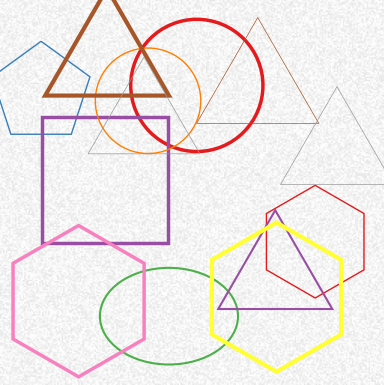[{"shape": "circle", "thickness": 2.5, "radius": 0.86, "center": [0.511, 0.778]}, {"shape": "hexagon", "thickness": 1, "radius": 0.73, "center": [0.819, 0.372]}, {"shape": "pentagon", "thickness": 1, "radius": 0.67, "center": [0.107, 0.759]}, {"shape": "oval", "thickness": 1.5, "radius": 0.9, "center": [0.439, 0.179]}, {"shape": "square", "thickness": 2.5, "radius": 0.82, "center": [0.274, 0.533]}, {"shape": "triangle", "thickness": 1.5, "radius": 0.86, "center": [0.715, 0.283]}, {"shape": "circle", "thickness": 1, "radius": 0.68, "center": [0.385, 0.738]}, {"shape": "hexagon", "thickness": 3, "radius": 0.97, "center": [0.718, 0.228]}, {"shape": "triangle", "thickness": 3, "radius": 0.93, "center": [0.278, 0.845]}, {"shape": "triangle", "thickness": 0.5, "radius": 0.92, "center": [0.669, 0.771]}, {"shape": "hexagon", "thickness": 2.5, "radius": 0.98, "center": [0.204, 0.218]}, {"shape": "triangle", "thickness": 0.5, "radius": 0.84, "center": [0.374, 0.684]}, {"shape": "triangle", "thickness": 0.5, "radius": 0.85, "center": [0.875, 0.605]}]